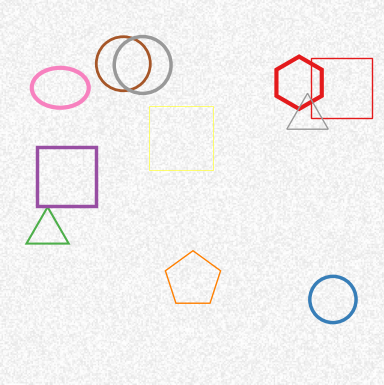[{"shape": "square", "thickness": 1, "radius": 0.4, "center": [0.887, 0.771]}, {"shape": "hexagon", "thickness": 3, "radius": 0.34, "center": [0.777, 0.785]}, {"shape": "circle", "thickness": 2.5, "radius": 0.3, "center": [0.865, 0.222]}, {"shape": "triangle", "thickness": 1.5, "radius": 0.32, "center": [0.124, 0.399]}, {"shape": "square", "thickness": 2.5, "radius": 0.38, "center": [0.173, 0.541]}, {"shape": "pentagon", "thickness": 1, "radius": 0.38, "center": [0.501, 0.273]}, {"shape": "square", "thickness": 0.5, "radius": 0.41, "center": [0.469, 0.642]}, {"shape": "circle", "thickness": 2, "radius": 0.35, "center": [0.32, 0.834]}, {"shape": "oval", "thickness": 3, "radius": 0.37, "center": [0.156, 0.772]}, {"shape": "triangle", "thickness": 1, "radius": 0.31, "center": [0.799, 0.695]}, {"shape": "circle", "thickness": 2.5, "radius": 0.37, "center": [0.371, 0.831]}]